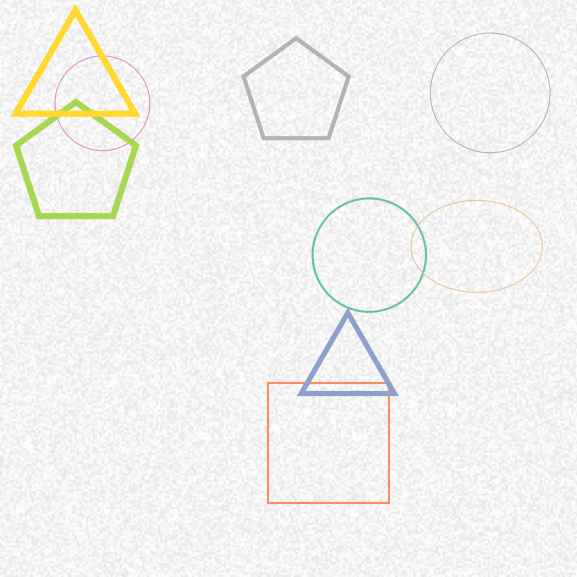[{"shape": "circle", "thickness": 1, "radius": 0.49, "center": [0.639, 0.557]}, {"shape": "square", "thickness": 1, "radius": 0.52, "center": [0.569, 0.232]}, {"shape": "triangle", "thickness": 2.5, "radius": 0.47, "center": [0.602, 0.364]}, {"shape": "circle", "thickness": 0.5, "radius": 0.41, "center": [0.177, 0.82]}, {"shape": "pentagon", "thickness": 3, "radius": 0.55, "center": [0.132, 0.713]}, {"shape": "triangle", "thickness": 3, "radius": 0.6, "center": [0.13, 0.862]}, {"shape": "oval", "thickness": 0.5, "radius": 0.57, "center": [0.825, 0.573]}, {"shape": "pentagon", "thickness": 2, "radius": 0.48, "center": [0.513, 0.837]}, {"shape": "circle", "thickness": 0.5, "radius": 0.52, "center": [0.849, 0.838]}]